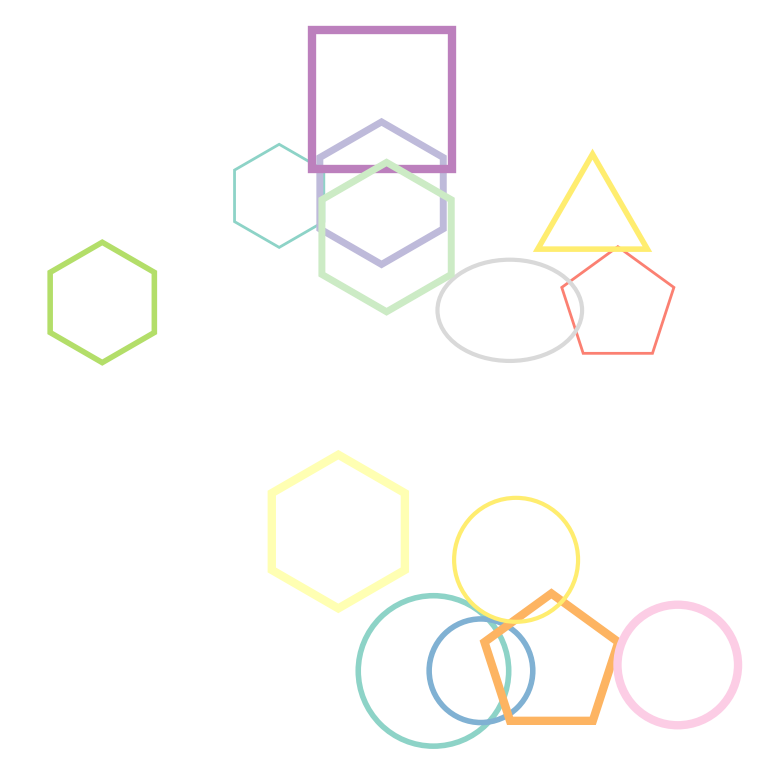[{"shape": "circle", "thickness": 2, "radius": 0.49, "center": [0.563, 0.129]}, {"shape": "hexagon", "thickness": 1, "radius": 0.33, "center": [0.363, 0.746]}, {"shape": "hexagon", "thickness": 3, "radius": 0.5, "center": [0.439, 0.31]}, {"shape": "hexagon", "thickness": 2.5, "radius": 0.46, "center": [0.496, 0.749]}, {"shape": "pentagon", "thickness": 1, "radius": 0.38, "center": [0.802, 0.603]}, {"shape": "circle", "thickness": 2, "radius": 0.34, "center": [0.625, 0.129]}, {"shape": "pentagon", "thickness": 3, "radius": 0.46, "center": [0.716, 0.138]}, {"shape": "hexagon", "thickness": 2, "radius": 0.39, "center": [0.133, 0.607]}, {"shape": "circle", "thickness": 3, "radius": 0.39, "center": [0.88, 0.136]}, {"shape": "oval", "thickness": 1.5, "radius": 0.47, "center": [0.662, 0.597]}, {"shape": "square", "thickness": 3, "radius": 0.45, "center": [0.496, 0.871]}, {"shape": "hexagon", "thickness": 2.5, "radius": 0.48, "center": [0.502, 0.692]}, {"shape": "triangle", "thickness": 2, "radius": 0.41, "center": [0.77, 0.718]}, {"shape": "circle", "thickness": 1.5, "radius": 0.4, "center": [0.67, 0.273]}]